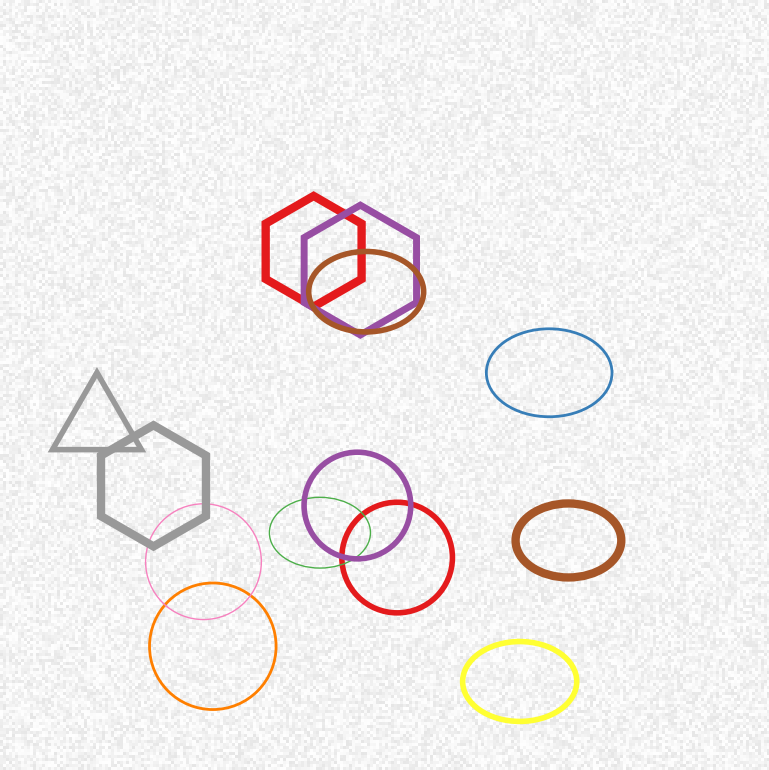[{"shape": "circle", "thickness": 2, "radius": 0.36, "center": [0.516, 0.276]}, {"shape": "hexagon", "thickness": 3, "radius": 0.36, "center": [0.407, 0.674]}, {"shape": "oval", "thickness": 1, "radius": 0.41, "center": [0.713, 0.516]}, {"shape": "oval", "thickness": 0.5, "radius": 0.33, "center": [0.415, 0.308]}, {"shape": "circle", "thickness": 2, "radius": 0.35, "center": [0.464, 0.343]}, {"shape": "hexagon", "thickness": 2.5, "radius": 0.42, "center": [0.468, 0.649]}, {"shape": "circle", "thickness": 1, "radius": 0.41, "center": [0.276, 0.161]}, {"shape": "oval", "thickness": 2, "radius": 0.37, "center": [0.675, 0.115]}, {"shape": "oval", "thickness": 2, "radius": 0.37, "center": [0.476, 0.621]}, {"shape": "oval", "thickness": 3, "radius": 0.34, "center": [0.738, 0.298]}, {"shape": "circle", "thickness": 0.5, "radius": 0.38, "center": [0.264, 0.271]}, {"shape": "triangle", "thickness": 2, "radius": 0.33, "center": [0.126, 0.449]}, {"shape": "hexagon", "thickness": 3, "radius": 0.39, "center": [0.199, 0.369]}]